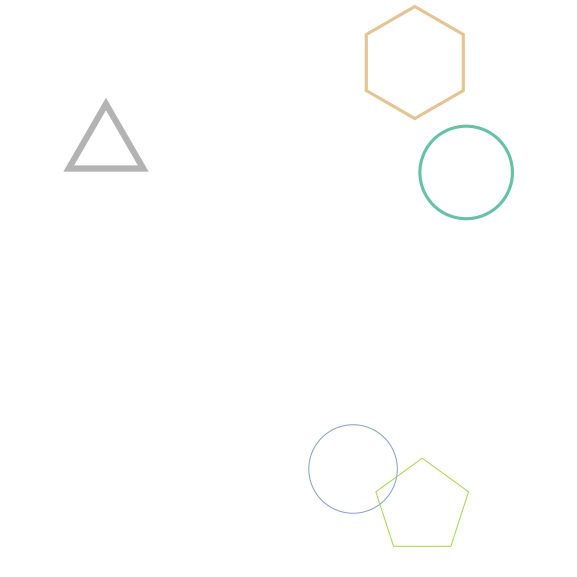[{"shape": "circle", "thickness": 1.5, "radius": 0.4, "center": [0.807, 0.701]}, {"shape": "circle", "thickness": 0.5, "radius": 0.38, "center": [0.611, 0.187]}, {"shape": "pentagon", "thickness": 0.5, "radius": 0.42, "center": [0.731, 0.121]}, {"shape": "hexagon", "thickness": 1.5, "radius": 0.48, "center": [0.718, 0.891]}, {"shape": "triangle", "thickness": 3, "radius": 0.37, "center": [0.184, 0.745]}]